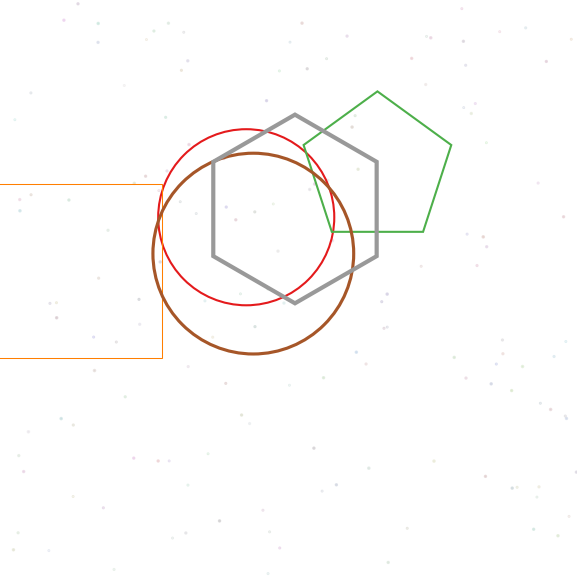[{"shape": "circle", "thickness": 1, "radius": 0.76, "center": [0.426, 0.623]}, {"shape": "pentagon", "thickness": 1, "radius": 0.67, "center": [0.654, 0.706]}, {"shape": "square", "thickness": 0.5, "radius": 0.75, "center": [0.13, 0.529]}, {"shape": "circle", "thickness": 1.5, "radius": 0.87, "center": [0.439, 0.56]}, {"shape": "hexagon", "thickness": 2, "radius": 0.82, "center": [0.511, 0.637]}]